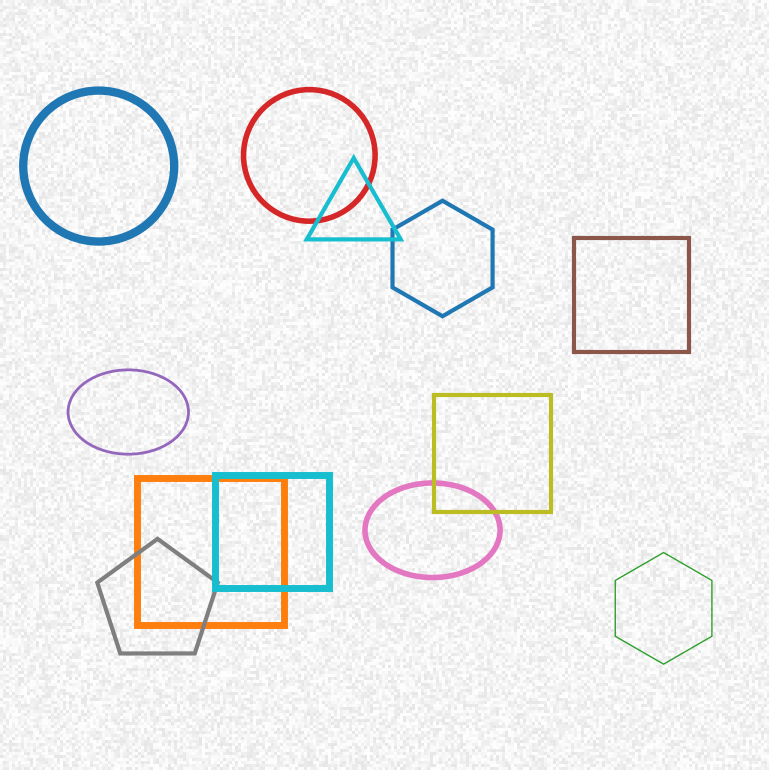[{"shape": "circle", "thickness": 3, "radius": 0.49, "center": [0.128, 0.784]}, {"shape": "hexagon", "thickness": 1.5, "radius": 0.38, "center": [0.575, 0.664]}, {"shape": "square", "thickness": 2.5, "radius": 0.48, "center": [0.274, 0.284]}, {"shape": "hexagon", "thickness": 0.5, "radius": 0.36, "center": [0.862, 0.21]}, {"shape": "circle", "thickness": 2, "radius": 0.43, "center": [0.402, 0.798]}, {"shape": "oval", "thickness": 1, "radius": 0.39, "center": [0.167, 0.465]}, {"shape": "square", "thickness": 1.5, "radius": 0.37, "center": [0.82, 0.617]}, {"shape": "oval", "thickness": 2, "radius": 0.44, "center": [0.562, 0.311]}, {"shape": "pentagon", "thickness": 1.5, "radius": 0.41, "center": [0.205, 0.218]}, {"shape": "square", "thickness": 1.5, "radius": 0.38, "center": [0.639, 0.411]}, {"shape": "triangle", "thickness": 1.5, "radius": 0.35, "center": [0.459, 0.724]}, {"shape": "square", "thickness": 2.5, "radius": 0.37, "center": [0.353, 0.31]}]